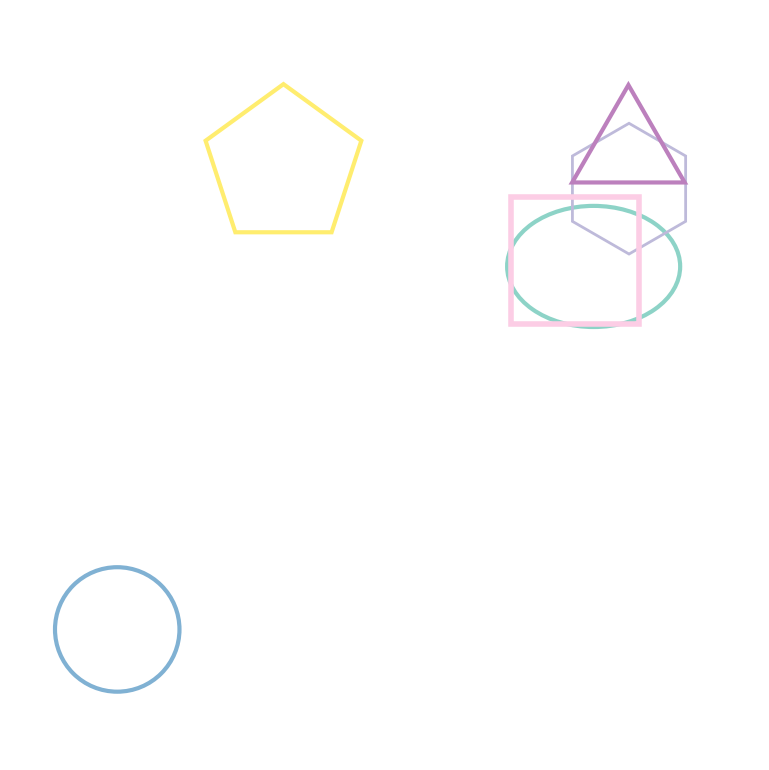[{"shape": "oval", "thickness": 1.5, "radius": 0.56, "center": [0.771, 0.654]}, {"shape": "hexagon", "thickness": 1, "radius": 0.42, "center": [0.817, 0.755]}, {"shape": "circle", "thickness": 1.5, "radius": 0.4, "center": [0.152, 0.183]}, {"shape": "square", "thickness": 2, "radius": 0.41, "center": [0.747, 0.661]}, {"shape": "triangle", "thickness": 1.5, "radius": 0.42, "center": [0.816, 0.805]}, {"shape": "pentagon", "thickness": 1.5, "radius": 0.53, "center": [0.368, 0.784]}]